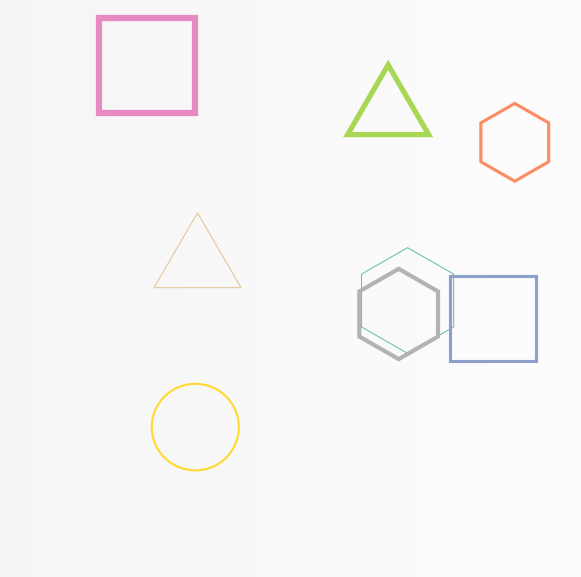[{"shape": "hexagon", "thickness": 0.5, "radius": 0.46, "center": [0.701, 0.479]}, {"shape": "hexagon", "thickness": 1.5, "radius": 0.34, "center": [0.886, 0.753]}, {"shape": "square", "thickness": 1.5, "radius": 0.37, "center": [0.848, 0.447]}, {"shape": "square", "thickness": 3, "radius": 0.41, "center": [0.254, 0.885]}, {"shape": "triangle", "thickness": 2.5, "radius": 0.4, "center": [0.668, 0.806]}, {"shape": "circle", "thickness": 1, "radius": 0.37, "center": [0.336, 0.26]}, {"shape": "triangle", "thickness": 0.5, "radius": 0.43, "center": [0.34, 0.544]}, {"shape": "hexagon", "thickness": 2, "radius": 0.39, "center": [0.686, 0.455]}]